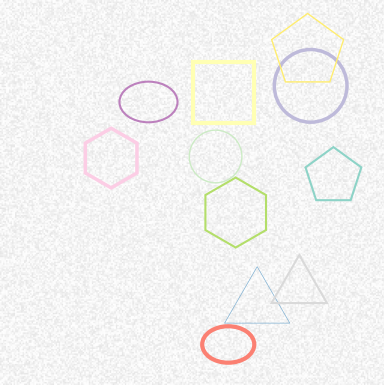[{"shape": "pentagon", "thickness": 1.5, "radius": 0.38, "center": [0.866, 0.542]}, {"shape": "square", "thickness": 3, "radius": 0.4, "center": [0.582, 0.76]}, {"shape": "circle", "thickness": 2.5, "radius": 0.47, "center": [0.807, 0.777]}, {"shape": "oval", "thickness": 3, "radius": 0.34, "center": [0.593, 0.105]}, {"shape": "triangle", "thickness": 0.5, "radius": 0.49, "center": [0.668, 0.21]}, {"shape": "hexagon", "thickness": 1.5, "radius": 0.45, "center": [0.612, 0.448]}, {"shape": "hexagon", "thickness": 2.5, "radius": 0.39, "center": [0.289, 0.589]}, {"shape": "triangle", "thickness": 1.5, "radius": 0.42, "center": [0.777, 0.254]}, {"shape": "oval", "thickness": 1.5, "radius": 0.38, "center": [0.386, 0.735]}, {"shape": "circle", "thickness": 1, "radius": 0.34, "center": [0.56, 0.594]}, {"shape": "pentagon", "thickness": 1, "radius": 0.49, "center": [0.799, 0.867]}]